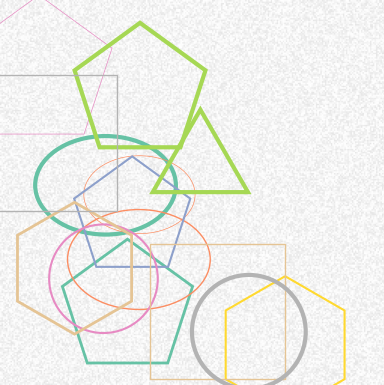[{"shape": "pentagon", "thickness": 2, "radius": 0.89, "center": [0.331, 0.201]}, {"shape": "oval", "thickness": 3, "radius": 0.91, "center": [0.274, 0.519]}, {"shape": "oval", "thickness": 0.5, "radius": 0.72, "center": [0.362, 0.494]}, {"shape": "oval", "thickness": 1, "radius": 0.93, "center": [0.361, 0.326]}, {"shape": "pentagon", "thickness": 1.5, "radius": 0.79, "center": [0.343, 0.435]}, {"shape": "circle", "thickness": 1.5, "radius": 0.71, "center": [0.269, 0.276]}, {"shape": "pentagon", "thickness": 0.5, "radius": 1.0, "center": [0.101, 0.813]}, {"shape": "triangle", "thickness": 3, "radius": 0.71, "center": [0.52, 0.572]}, {"shape": "pentagon", "thickness": 3, "radius": 0.89, "center": [0.364, 0.762]}, {"shape": "hexagon", "thickness": 1.5, "radius": 0.89, "center": [0.741, 0.104]}, {"shape": "square", "thickness": 1, "radius": 0.88, "center": [0.566, 0.192]}, {"shape": "hexagon", "thickness": 2, "radius": 0.86, "center": [0.194, 0.303]}, {"shape": "square", "thickness": 1, "radius": 0.89, "center": [0.127, 0.628]}, {"shape": "circle", "thickness": 3, "radius": 0.74, "center": [0.646, 0.138]}]